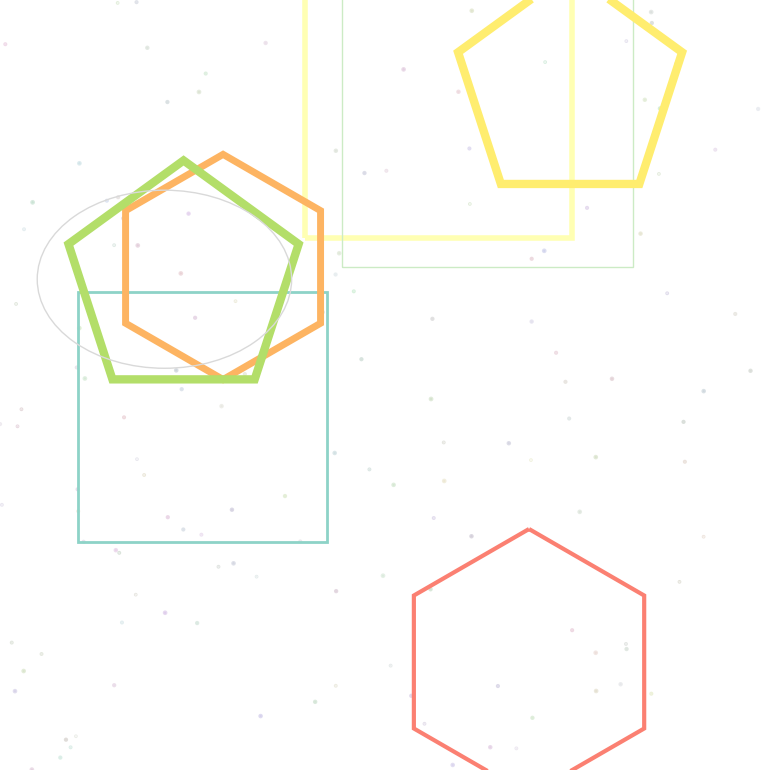[{"shape": "square", "thickness": 1, "radius": 0.81, "center": [0.263, 0.458]}, {"shape": "square", "thickness": 2, "radius": 0.87, "center": [0.57, 0.864]}, {"shape": "hexagon", "thickness": 1.5, "radius": 0.86, "center": [0.687, 0.14]}, {"shape": "hexagon", "thickness": 2.5, "radius": 0.73, "center": [0.29, 0.653]}, {"shape": "pentagon", "thickness": 3, "radius": 0.79, "center": [0.238, 0.634]}, {"shape": "oval", "thickness": 0.5, "radius": 0.83, "center": [0.214, 0.637]}, {"shape": "square", "thickness": 0.5, "radius": 0.95, "center": [0.633, 0.842]}, {"shape": "pentagon", "thickness": 3, "radius": 0.76, "center": [0.74, 0.885]}]